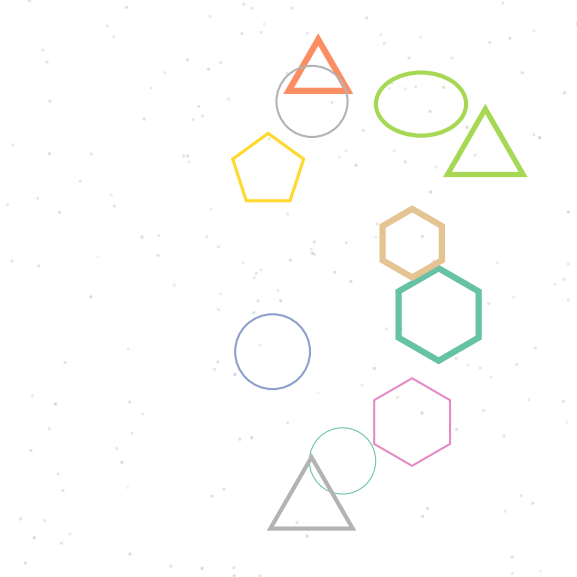[{"shape": "hexagon", "thickness": 3, "radius": 0.4, "center": [0.76, 0.455]}, {"shape": "circle", "thickness": 0.5, "radius": 0.29, "center": [0.593, 0.201]}, {"shape": "triangle", "thickness": 3, "radius": 0.3, "center": [0.551, 0.871]}, {"shape": "circle", "thickness": 1, "radius": 0.32, "center": [0.472, 0.39]}, {"shape": "hexagon", "thickness": 1, "radius": 0.38, "center": [0.714, 0.268]}, {"shape": "triangle", "thickness": 2.5, "radius": 0.38, "center": [0.84, 0.735]}, {"shape": "oval", "thickness": 2, "radius": 0.39, "center": [0.729, 0.819]}, {"shape": "pentagon", "thickness": 1.5, "radius": 0.32, "center": [0.464, 0.704]}, {"shape": "hexagon", "thickness": 3, "radius": 0.3, "center": [0.714, 0.578]}, {"shape": "circle", "thickness": 1, "radius": 0.31, "center": [0.54, 0.824]}, {"shape": "triangle", "thickness": 2, "radius": 0.41, "center": [0.539, 0.125]}]